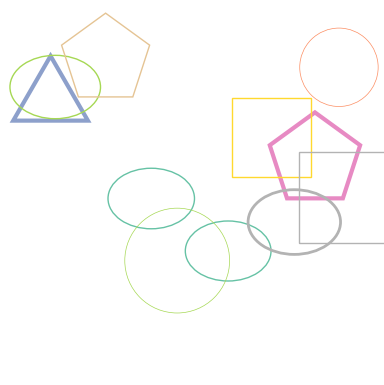[{"shape": "oval", "thickness": 1, "radius": 0.56, "center": [0.393, 0.484]}, {"shape": "oval", "thickness": 1, "radius": 0.56, "center": [0.593, 0.348]}, {"shape": "circle", "thickness": 0.5, "radius": 0.51, "center": [0.88, 0.825]}, {"shape": "triangle", "thickness": 3, "radius": 0.56, "center": [0.131, 0.743]}, {"shape": "pentagon", "thickness": 3, "radius": 0.62, "center": [0.818, 0.585]}, {"shape": "circle", "thickness": 0.5, "radius": 0.68, "center": [0.46, 0.323]}, {"shape": "oval", "thickness": 1, "radius": 0.59, "center": [0.143, 0.774]}, {"shape": "square", "thickness": 1, "radius": 0.51, "center": [0.706, 0.642]}, {"shape": "pentagon", "thickness": 1, "radius": 0.6, "center": [0.274, 0.846]}, {"shape": "square", "thickness": 1, "radius": 0.59, "center": [0.895, 0.487]}, {"shape": "oval", "thickness": 2, "radius": 0.6, "center": [0.764, 0.423]}]